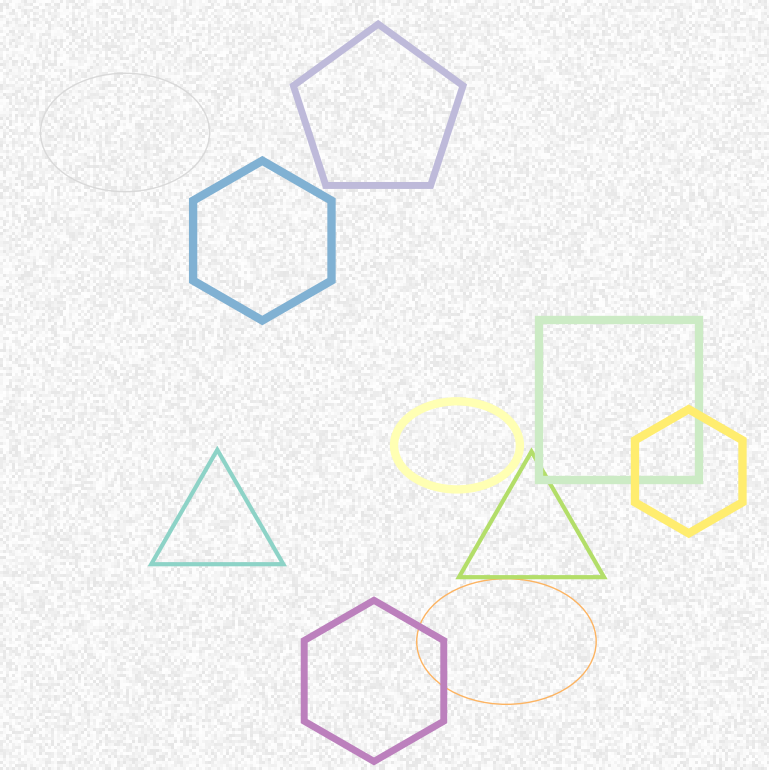[{"shape": "triangle", "thickness": 1.5, "radius": 0.5, "center": [0.282, 0.317]}, {"shape": "oval", "thickness": 3, "radius": 0.41, "center": [0.593, 0.422]}, {"shape": "pentagon", "thickness": 2.5, "radius": 0.58, "center": [0.491, 0.853]}, {"shape": "hexagon", "thickness": 3, "radius": 0.52, "center": [0.341, 0.688]}, {"shape": "oval", "thickness": 0.5, "radius": 0.58, "center": [0.658, 0.167]}, {"shape": "triangle", "thickness": 1.5, "radius": 0.54, "center": [0.69, 0.305]}, {"shape": "oval", "thickness": 0.5, "radius": 0.55, "center": [0.162, 0.828]}, {"shape": "hexagon", "thickness": 2.5, "radius": 0.52, "center": [0.486, 0.116]}, {"shape": "square", "thickness": 3, "radius": 0.52, "center": [0.804, 0.48]}, {"shape": "hexagon", "thickness": 3, "radius": 0.4, "center": [0.894, 0.388]}]